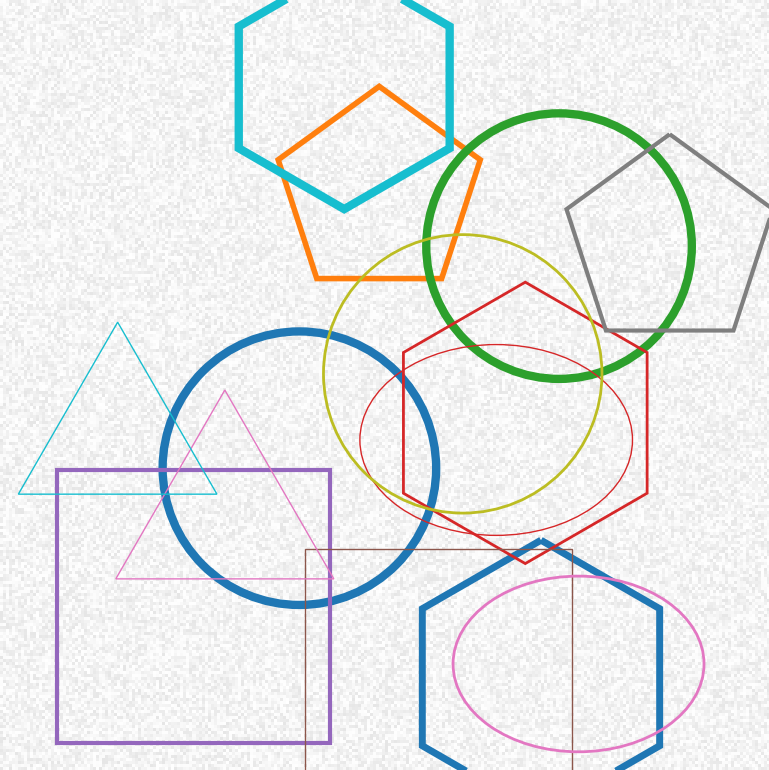[{"shape": "hexagon", "thickness": 2.5, "radius": 0.89, "center": [0.703, 0.12]}, {"shape": "circle", "thickness": 3, "radius": 0.89, "center": [0.389, 0.392]}, {"shape": "pentagon", "thickness": 2, "radius": 0.69, "center": [0.493, 0.75]}, {"shape": "circle", "thickness": 3, "radius": 0.86, "center": [0.726, 0.68]}, {"shape": "hexagon", "thickness": 1, "radius": 0.91, "center": [0.682, 0.451]}, {"shape": "oval", "thickness": 0.5, "radius": 0.89, "center": [0.644, 0.429]}, {"shape": "square", "thickness": 1.5, "radius": 0.89, "center": [0.251, 0.212]}, {"shape": "square", "thickness": 0.5, "radius": 0.87, "center": [0.57, 0.114]}, {"shape": "triangle", "thickness": 0.5, "radius": 0.82, "center": [0.292, 0.33]}, {"shape": "oval", "thickness": 1, "radius": 0.81, "center": [0.751, 0.138]}, {"shape": "pentagon", "thickness": 1.5, "radius": 0.7, "center": [0.87, 0.685]}, {"shape": "circle", "thickness": 1, "radius": 0.9, "center": [0.601, 0.514]}, {"shape": "triangle", "thickness": 0.5, "radius": 0.74, "center": [0.153, 0.433]}, {"shape": "hexagon", "thickness": 3, "radius": 0.79, "center": [0.447, 0.887]}]